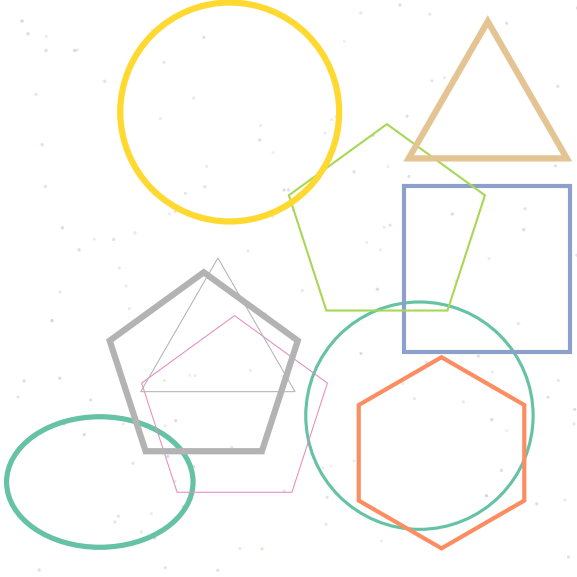[{"shape": "oval", "thickness": 2.5, "radius": 0.81, "center": [0.173, 0.164]}, {"shape": "circle", "thickness": 1.5, "radius": 0.98, "center": [0.726, 0.279]}, {"shape": "hexagon", "thickness": 2, "radius": 0.83, "center": [0.765, 0.215]}, {"shape": "square", "thickness": 2, "radius": 0.72, "center": [0.843, 0.534]}, {"shape": "pentagon", "thickness": 0.5, "radius": 0.85, "center": [0.406, 0.284]}, {"shape": "pentagon", "thickness": 1, "radius": 0.89, "center": [0.67, 0.606]}, {"shape": "circle", "thickness": 3, "radius": 0.95, "center": [0.398, 0.805]}, {"shape": "triangle", "thickness": 3, "radius": 0.79, "center": [0.845, 0.804]}, {"shape": "pentagon", "thickness": 3, "radius": 0.86, "center": [0.353, 0.356]}, {"shape": "triangle", "thickness": 0.5, "radius": 0.77, "center": [0.377, 0.398]}]